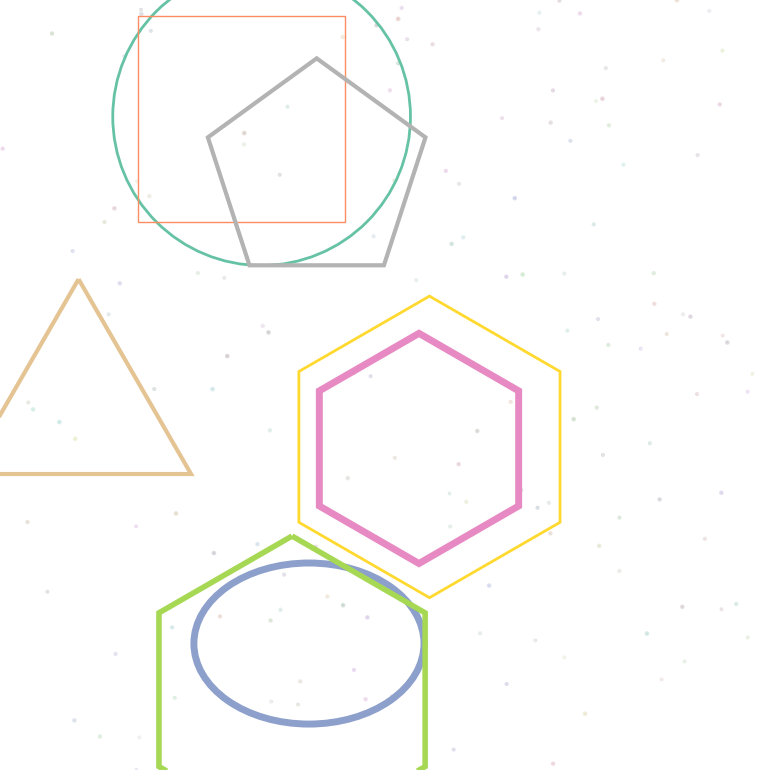[{"shape": "circle", "thickness": 1, "radius": 0.97, "center": [0.34, 0.849]}, {"shape": "square", "thickness": 0.5, "radius": 0.67, "center": [0.314, 0.845]}, {"shape": "oval", "thickness": 2.5, "radius": 0.75, "center": [0.401, 0.164]}, {"shape": "hexagon", "thickness": 2.5, "radius": 0.75, "center": [0.544, 0.418]}, {"shape": "hexagon", "thickness": 2, "radius": 1.0, "center": [0.379, 0.104]}, {"shape": "hexagon", "thickness": 1, "radius": 0.98, "center": [0.558, 0.42]}, {"shape": "triangle", "thickness": 1.5, "radius": 0.84, "center": [0.102, 0.469]}, {"shape": "pentagon", "thickness": 1.5, "radius": 0.74, "center": [0.411, 0.776]}]